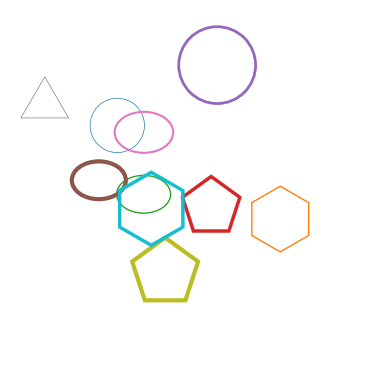[{"shape": "circle", "thickness": 0.5, "radius": 0.35, "center": [0.305, 0.674]}, {"shape": "hexagon", "thickness": 1, "radius": 0.43, "center": [0.728, 0.431]}, {"shape": "oval", "thickness": 1, "radius": 0.35, "center": [0.373, 0.495]}, {"shape": "pentagon", "thickness": 2.5, "radius": 0.39, "center": [0.548, 0.463]}, {"shape": "circle", "thickness": 2, "radius": 0.5, "center": [0.564, 0.831]}, {"shape": "oval", "thickness": 3, "radius": 0.35, "center": [0.257, 0.532]}, {"shape": "oval", "thickness": 1.5, "radius": 0.38, "center": [0.374, 0.656]}, {"shape": "triangle", "thickness": 0.5, "radius": 0.36, "center": [0.116, 0.729]}, {"shape": "pentagon", "thickness": 3, "radius": 0.45, "center": [0.429, 0.293]}, {"shape": "hexagon", "thickness": 2.5, "radius": 0.47, "center": [0.393, 0.458]}]